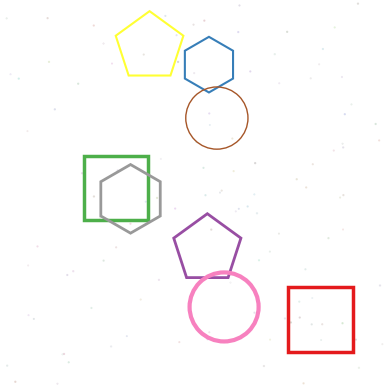[{"shape": "square", "thickness": 2.5, "radius": 0.43, "center": [0.833, 0.171]}, {"shape": "hexagon", "thickness": 1.5, "radius": 0.36, "center": [0.543, 0.832]}, {"shape": "square", "thickness": 2.5, "radius": 0.41, "center": [0.302, 0.512]}, {"shape": "pentagon", "thickness": 2, "radius": 0.46, "center": [0.539, 0.353]}, {"shape": "pentagon", "thickness": 1.5, "radius": 0.46, "center": [0.388, 0.879]}, {"shape": "circle", "thickness": 1, "radius": 0.4, "center": [0.563, 0.693]}, {"shape": "circle", "thickness": 3, "radius": 0.45, "center": [0.582, 0.203]}, {"shape": "hexagon", "thickness": 2, "radius": 0.45, "center": [0.339, 0.484]}]